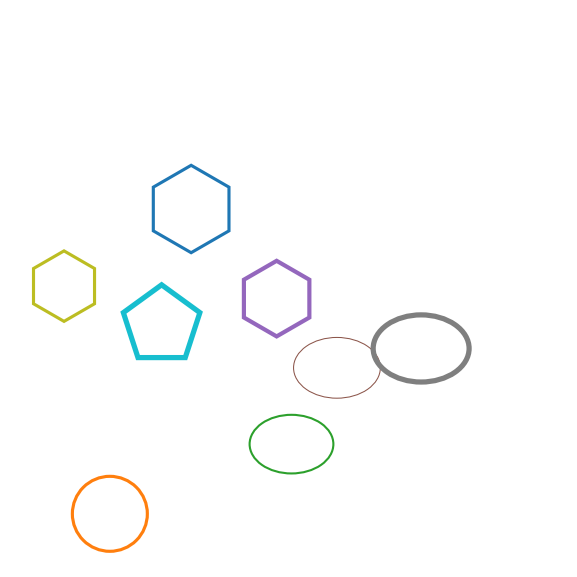[{"shape": "hexagon", "thickness": 1.5, "radius": 0.38, "center": [0.331, 0.637]}, {"shape": "circle", "thickness": 1.5, "radius": 0.32, "center": [0.19, 0.109]}, {"shape": "oval", "thickness": 1, "radius": 0.36, "center": [0.505, 0.23]}, {"shape": "hexagon", "thickness": 2, "radius": 0.33, "center": [0.479, 0.482]}, {"shape": "oval", "thickness": 0.5, "radius": 0.38, "center": [0.583, 0.362]}, {"shape": "oval", "thickness": 2.5, "radius": 0.42, "center": [0.729, 0.396]}, {"shape": "hexagon", "thickness": 1.5, "radius": 0.31, "center": [0.111, 0.504]}, {"shape": "pentagon", "thickness": 2.5, "radius": 0.35, "center": [0.28, 0.436]}]